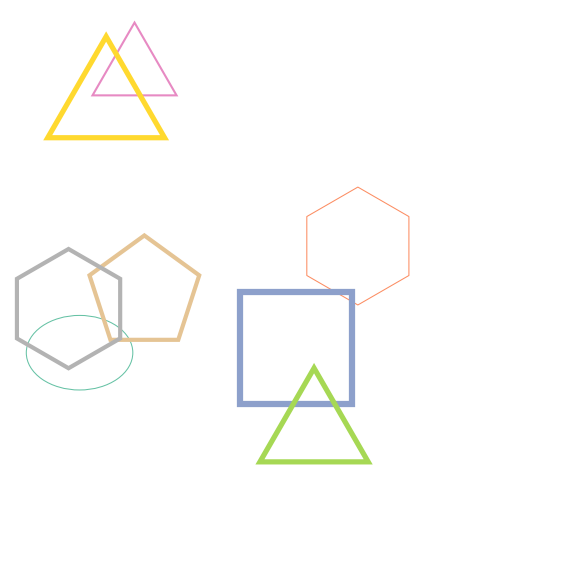[{"shape": "oval", "thickness": 0.5, "radius": 0.46, "center": [0.138, 0.388]}, {"shape": "hexagon", "thickness": 0.5, "radius": 0.51, "center": [0.62, 0.573]}, {"shape": "square", "thickness": 3, "radius": 0.49, "center": [0.513, 0.397]}, {"shape": "triangle", "thickness": 1, "radius": 0.42, "center": [0.233, 0.876]}, {"shape": "triangle", "thickness": 2.5, "radius": 0.54, "center": [0.544, 0.253]}, {"shape": "triangle", "thickness": 2.5, "radius": 0.58, "center": [0.184, 0.819]}, {"shape": "pentagon", "thickness": 2, "radius": 0.5, "center": [0.25, 0.492]}, {"shape": "hexagon", "thickness": 2, "radius": 0.52, "center": [0.119, 0.465]}]